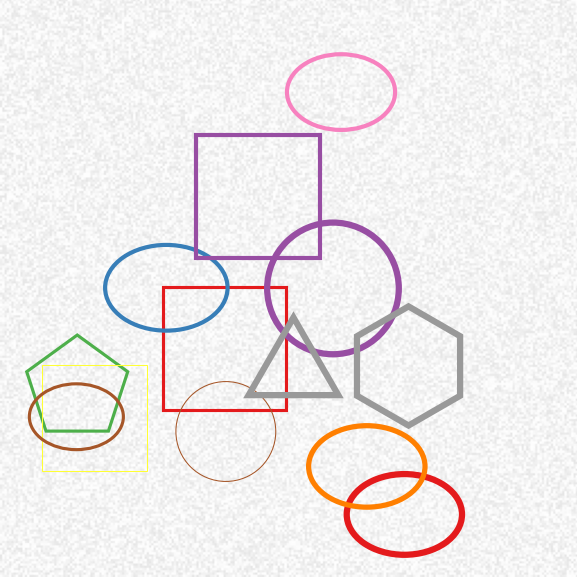[{"shape": "oval", "thickness": 3, "radius": 0.5, "center": [0.7, 0.108]}, {"shape": "square", "thickness": 1.5, "radius": 0.53, "center": [0.389, 0.396]}, {"shape": "oval", "thickness": 2, "radius": 0.53, "center": [0.288, 0.501]}, {"shape": "pentagon", "thickness": 1.5, "radius": 0.46, "center": [0.134, 0.327]}, {"shape": "square", "thickness": 2, "radius": 0.53, "center": [0.447, 0.659]}, {"shape": "circle", "thickness": 3, "radius": 0.57, "center": [0.577, 0.5]}, {"shape": "oval", "thickness": 2.5, "radius": 0.5, "center": [0.635, 0.191]}, {"shape": "square", "thickness": 0.5, "radius": 0.46, "center": [0.164, 0.275]}, {"shape": "circle", "thickness": 0.5, "radius": 0.43, "center": [0.391, 0.252]}, {"shape": "oval", "thickness": 1.5, "radius": 0.41, "center": [0.132, 0.278]}, {"shape": "oval", "thickness": 2, "radius": 0.47, "center": [0.591, 0.84]}, {"shape": "hexagon", "thickness": 3, "radius": 0.52, "center": [0.707, 0.365]}, {"shape": "triangle", "thickness": 3, "radius": 0.45, "center": [0.508, 0.36]}]